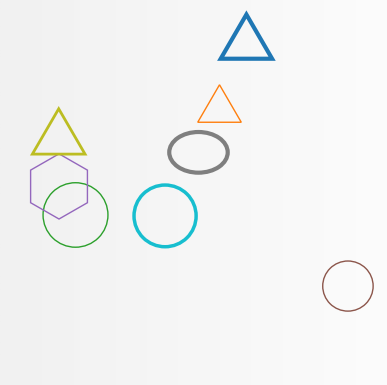[{"shape": "triangle", "thickness": 3, "radius": 0.38, "center": [0.636, 0.886]}, {"shape": "triangle", "thickness": 1, "radius": 0.32, "center": [0.566, 0.715]}, {"shape": "circle", "thickness": 1, "radius": 0.42, "center": [0.195, 0.442]}, {"shape": "hexagon", "thickness": 1, "radius": 0.42, "center": [0.152, 0.516]}, {"shape": "circle", "thickness": 1, "radius": 0.33, "center": [0.898, 0.257]}, {"shape": "oval", "thickness": 3, "radius": 0.38, "center": [0.512, 0.604]}, {"shape": "triangle", "thickness": 2, "radius": 0.39, "center": [0.151, 0.639]}, {"shape": "circle", "thickness": 2.5, "radius": 0.4, "center": [0.426, 0.439]}]